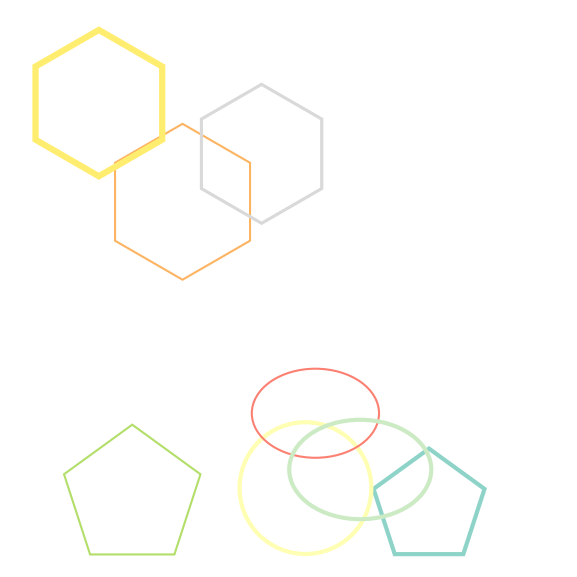[{"shape": "pentagon", "thickness": 2, "radius": 0.51, "center": [0.743, 0.121]}, {"shape": "circle", "thickness": 2, "radius": 0.57, "center": [0.529, 0.154]}, {"shape": "oval", "thickness": 1, "radius": 0.55, "center": [0.546, 0.284]}, {"shape": "hexagon", "thickness": 1, "radius": 0.67, "center": [0.316, 0.65]}, {"shape": "pentagon", "thickness": 1, "radius": 0.62, "center": [0.229, 0.14]}, {"shape": "hexagon", "thickness": 1.5, "radius": 0.6, "center": [0.453, 0.733]}, {"shape": "oval", "thickness": 2, "radius": 0.61, "center": [0.624, 0.186]}, {"shape": "hexagon", "thickness": 3, "radius": 0.63, "center": [0.171, 0.821]}]